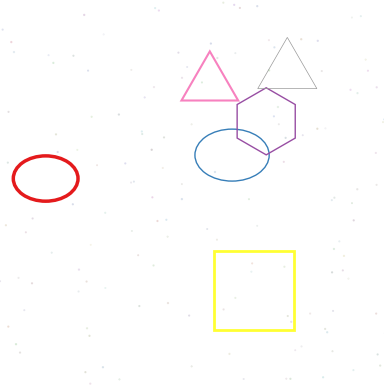[{"shape": "oval", "thickness": 2.5, "radius": 0.42, "center": [0.119, 0.536]}, {"shape": "oval", "thickness": 1, "radius": 0.48, "center": [0.603, 0.597]}, {"shape": "hexagon", "thickness": 1, "radius": 0.44, "center": [0.691, 0.685]}, {"shape": "square", "thickness": 2, "radius": 0.51, "center": [0.66, 0.245]}, {"shape": "triangle", "thickness": 1.5, "radius": 0.43, "center": [0.545, 0.781]}, {"shape": "triangle", "thickness": 0.5, "radius": 0.44, "center": [0.746, 0.814]}]